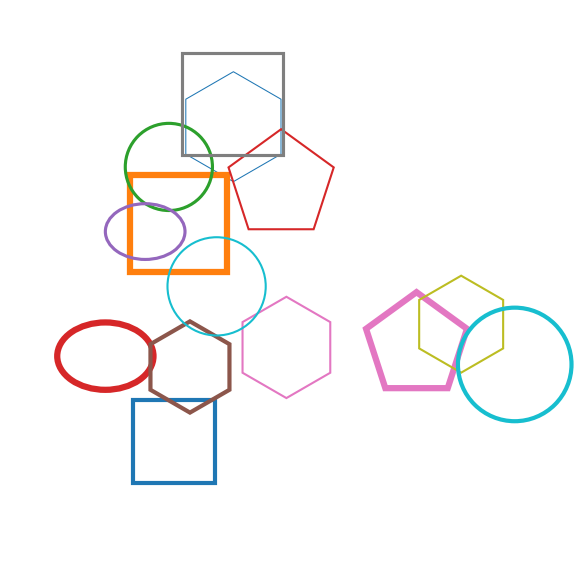[{"shape": "hexagon", "thickness": 0.5, "radius": 0.48, "center": [0.404, 0.78]}, {"shape": "square", "thickness": 2, "radius": 0.36, "center": [0.301, 0.235]}, {"shape": "square", "thickness": 3, "radius": 0.42, "center": [0.309, 0.612]}, {"shape": "circle", "thickness": 1.5, "radius": 0.38, "center": [0.292, 0.71]}, {"shape": "pentagon", "thickness": 1, "radius": 0.48, "center": [0.487, 0.68]}, {"shape": "oval", "thickness": 3, "radius": 0.42, "center": [0.182, 0.382]}, {"shape": "oval", "thickness": 1.5, "radius": 0.34, "center": [0.251, 0.598]}, {"shape": "hexagon", "thickness": 2, "radius": 0.39, "center": [0.329, 0.364]}, {"shape": "pentagon", "thickness": 3, "radius": 0.46, "center": [0.721, 0.401]}, {"shape": "hexagon", "thickness": 1, "radius": 0.44, "center": [0.496, 0.398]}, {"shape": "square", "thickness": 1.5, "radius": 0.44, "center": [0.403, 0.819]}, {"shape": "hexagon", "thickness": 1, "radius": 0.42, "center": [0.799, 0.438]}, {"shape": "circle", "thickness": 2, "radius": 0.49, "center": [0.891, 0.368]}, {"shape": "circle", "thickness": 1, "radius": 0.43, "center": [0.375, 0.503]}]